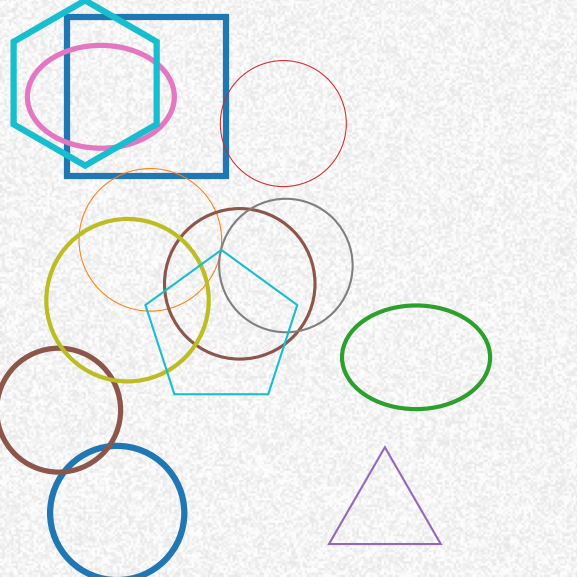[{"shape": "circle", "thickness": 3, "radius": 0.58, "center": [0.203, 0.111]}, {"shape": "square", "thickness": 3, "radius": 0.69, "center": [0.253, 0.832]}, {"shape": "circle", "thickness": 0.5, "radius": 0.62, "center": [0.26, 0.584]}, {"shape": "oval", "thickness": 2, "radius": 0.64, "center": [0.72, 0.38]}, {"shape": "circle", "thickness": 0.5, "radius": 0.55, "center": [0.491, 0.785]}, {"shape": "triangle", "thickness": 1, "radius": 0.56, "center": [0.666, 0.113]}, {"shape": "circle", "thickness": 1.5, "radius": 0.65, "center": [0.415, 0.508]}, {"shape": "circle", "thickness": 2.5, "radius": 0.54, "center": [0.102, 0.289]}, {"shape": "oval", "thickness": 2.5, "radius": 0.64, "center": [0.175, 0.832]}, {"shape": "circle", "thickness": 1, "radius": 0.58, "center": [0.495, 0.539]}, {"shape": "circle", "thickness": 2, "radius": 0.7, "center": [0.221, 0.479]}, {"shape": "pentagon", "thickness": 1, "radius": 0.69, "center": [0.383, 0.428]}, {"shape": "hexagon", "thickness": 3, "radius": 0.72, "center": [0.147, 0.855]}]